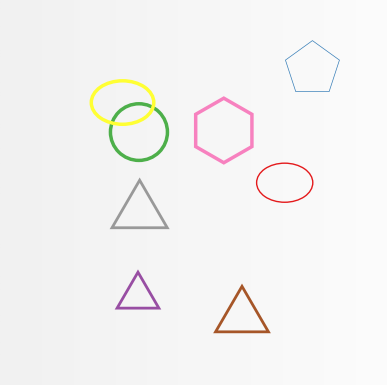[{"shape": "oval", "thickness": 1, "radius": 0.36, "center": [0.735, 0.525]}, {"shape": "pentagon", "thickness": 0.5, "radius": 0.37, "center": [0.806, 0.821]}, {"shape": "circle", "thickness": 2.5, "radius": 0.37, "center": [0.359, 0.657]}, {"shape": "triangle", "thickness": 2, "radius": 0.31, "center": [0.356, 0.231]}, {"shape": "oval", "thickness": 2.5, "radius": 0.4, "center": [0.316, 0.734]}, {"shape": "triangle", "thickness": 2, "radius": 0.39, "center": [0.625, 0.177]}, {"shape": "hexagon", "thickness": 2.5, "radius": 0.42, "center": [0.578, 0.661]}, {"shape": "triangle", "thickness": 2, "radius": 0.41, "center": [0.36, 0.45]}]